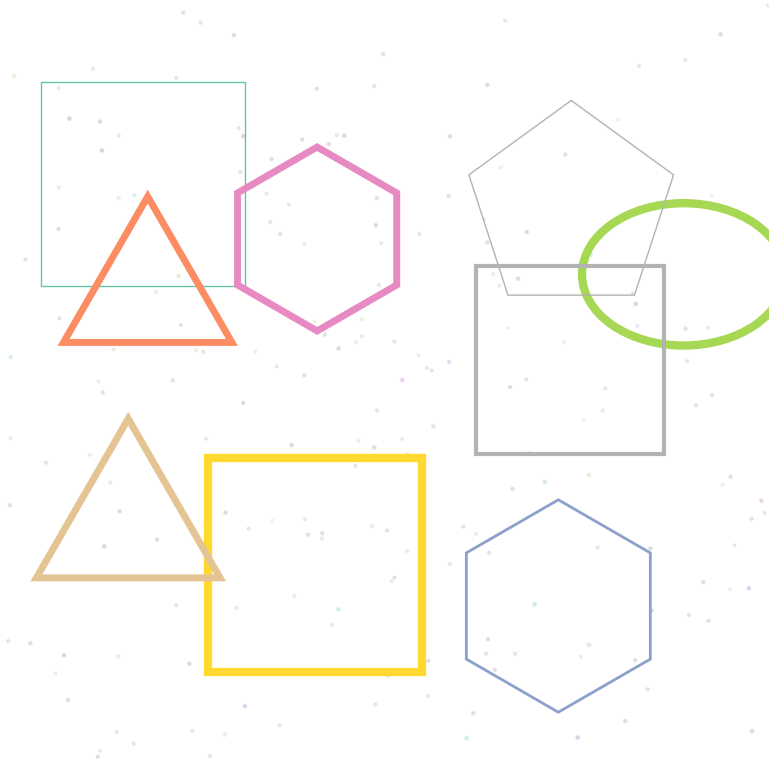[{"shape": "square", "thickness": 0.5, "radius": 0.66, "center": [0.186, 0.761]}, {"shape": "triangle", "thickness": 2.5, "radius": 0.63, "center": [0.192, 0.618]}, {"shape": "hexagon", "thickness": 1, "radius": 0.69, "center": [0.725, 0.213]}, {"shape": "hexagon", "thickness": 2.5, "radius": 0.6, "center": [0.412, 0.69]}, {"shape": "oval", "thickness": 3, "radius": 0.66, "center": [0.888, 0.644]}, {"shape": "square", "thickness": 3, "radius": 0.7, "center": [0.41, 0.266]}, {"shape": "triangle", "thickness": 2.5, "radius": 0.69, "center": [0.167, 0.318]}, {"shape": "square", "thickness": 1.5, "radius": 0.61, "center": [0.74, 0.532]}, {"shape": "pentagon", "thickness": 0.5, "radius": 0.7, "center": [0.742, 0.73]}]